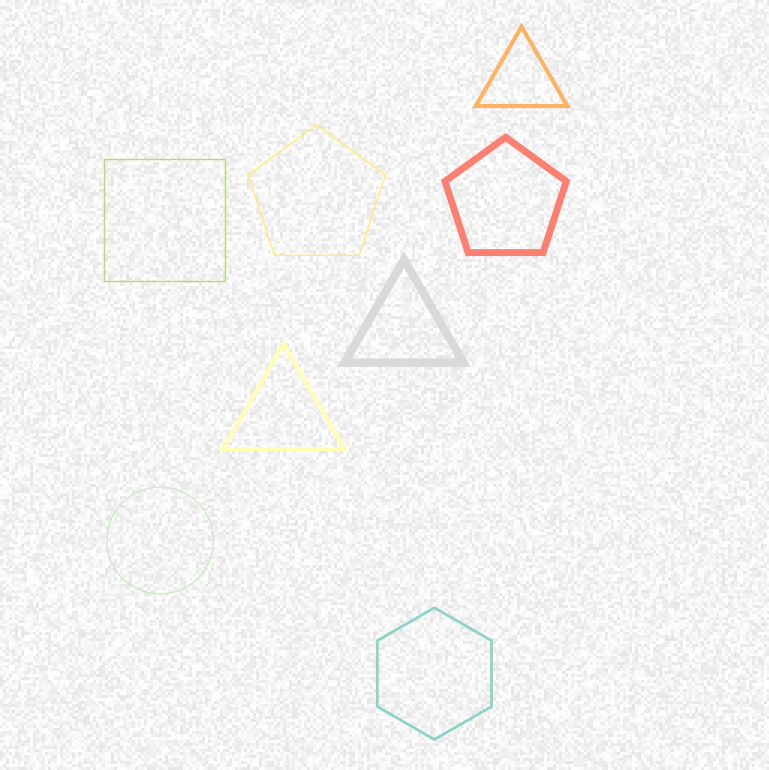[{"shape": "hexagon", "thickness": 1, "radius": 0.43, "center": [0.564, 0.125]}, {"shape": "triangle", "thickness": 1.5, "radius": 0.46, "center": [0.368, 0.462]}, {"shape": "pentagon", "thickness": 2.5, "radius": 0.41, "center": [0.657, 0.739]}, {"shape": "triangle", "thickness": 1.5, "radius": 0.34, "center": [0.677, 0.897]}, {"shape": "square", "thickness": 0.5, "radius": 0.39, "center": [0.213, 0.714]}, {"shape": "triangle", "thickness": 3, "radius": 0.45, "center": [0.525, 0.574]}, {"shape": "circle", "thickness": 0.5, "radius": 0.35, "center": [0.208, 0.298]}, {"shape": "pentagon", "thickness": 0.5, "radius": 0.47, "center": [0.411, 0.744]}]